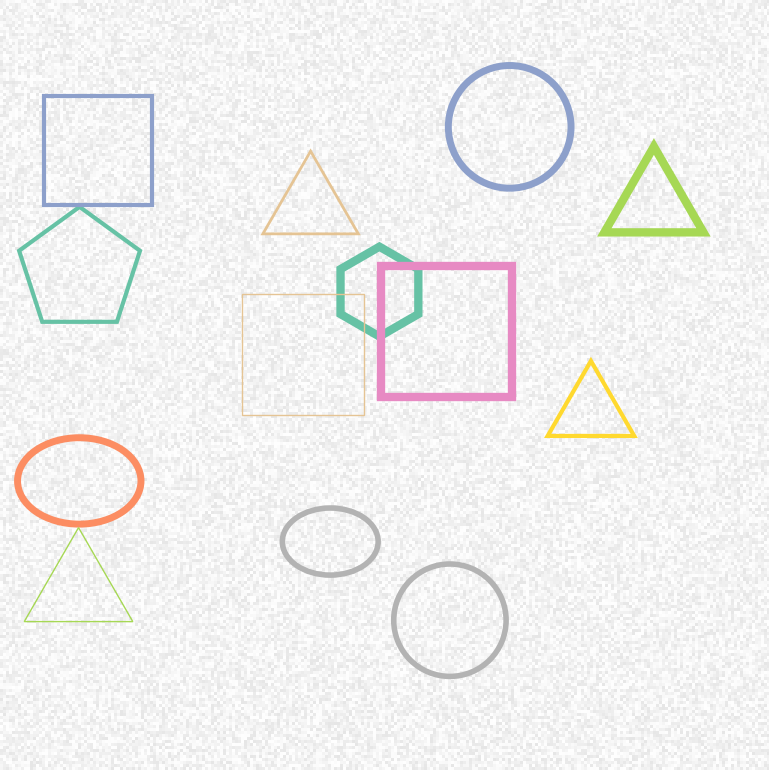[{"shape": "hexagon", "thickness": 3, "radius": 0.29, "center": [0.493, 0.621]}, {"shape": "pentagon", "thickness": 1.5, "radius": 0.41, "center": [0.103, 0.649]}, {"shape": "oval", "thickness": 2.5, "radius": 0.4, "center": [0.103, 0.375]}, {"shape": "square", "thickness": 1.5, "radius": 0.35, "center": [0.127, 0.804]}, {"shape": "circle", "thickness": 2.5, "radius": 0.4, "center": [0.662, 0.835]}, {"shape": "square", "thickness": 3, "radius": 0.42, "center": [0.58, 0.57]}, {"shape": "triangle", "thickness": 0.5, "radius": 0.41, "center": [0.102, 0.233]}, {"shape": "triangle", "thickness": 3, "radius": 0.37, "center": [0.849, 0.735]}, {"shape": "triangle", "thickness": 1.5, "radius": 0.32, "center": [0.767, 0.466]}, {"shape": "triangle", "thickness": 1, "radius": 0.36, "center": [0.403, 0.732]}, {"shape": "square", "thickness": 0.5, "radius": 0.4, "center": [0.393, 0.54]}, {"shape": "circle", "thickness": 2, "radius": 0.36, "center": [0.584, 0.195]}, {"shape": "oval", "thickness": 2, "radius": 0.31, "center": [0.429, 0.297]}]